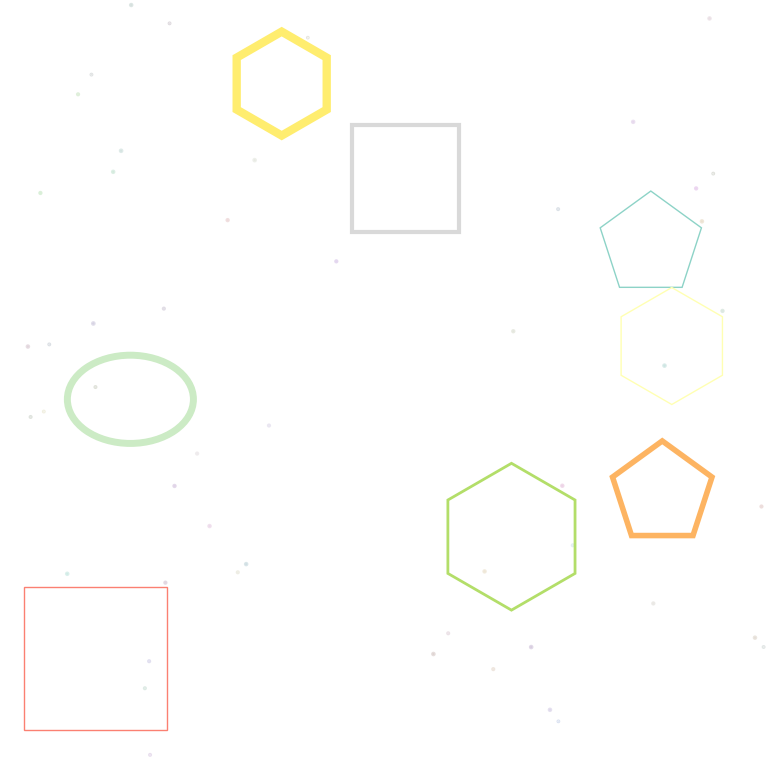[{"shape": "pentagon", "thickness": 0.5, "radius": 0.35, "center": [0.845, 0.683]}, {"shape": "hexagon", "thickness": 0.5, "radius": 0.38, "center": [0.872, 0.551]}, {"shape": "square", "thickness": 0.5, "radius": 0.47, "center": [0.124, 0.144]}, {"shape": "pentagon", "thickness": 2, "radius": 0.34, "center": [0.86, 0.359]}, {"shape": "hexagon", "thickness": 1, "radius": 0.48, "center": [0.664, 0.303]}, {"shape": "square", "thickness": 1.5, "radius": 0.35, "center": [0.527, 0.768]}, {"shape": "oval", "thickness": 2.5, "radius": 0.41, "center": [0.169, 0.481]}, {"shape": "hexagon", "thickness": 3, "radius": 0.34, "center": [0.366, 0.891]}]